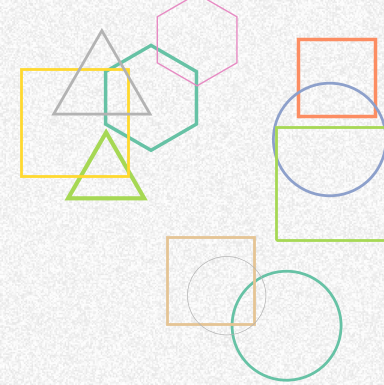[{"shape": "circle", "thickness": 2, "radius": 0.71, "center": [0.744, 0.154]}, {"shape": "hexagon", "thickness": 2.5, "radius": 0.68, "center": [0.392, 0.746]}, {"shape": "square", "thickness": 2.5, "radius": 0.5, "center": [0.874, 0.798]}, {"shape": "circle", "thickness": 2, "radius": 0.73, "center": [0.856, 0.638]}, {"shape": "hexagon", "thickness": 1, "radius": 0.6, "center": [0.512, 0.897]}, {"shape": "triangle", "thickness": 3, "radius": 0.57, "center": [0.276, 0.542]}, {"shape": "square", "thickness": 2, "radius": 0.73, "center": [0.864, 0.523]}, {"shape": "square", "thickness": 2, "radius": 0.7, "center": [0.193, 0.683]}, {"shape": "square", "thickness": 2, "radius": 0.56, "center": [0.546, 0.272]}, {"shape": "circle", "thickness": 0.5, "radius": 0.51, "center": [0.589, 0.232]}, {"shape": "triangle", "thickness": 2, "radius": 0.72, "center": [0.265, 0.776]}]